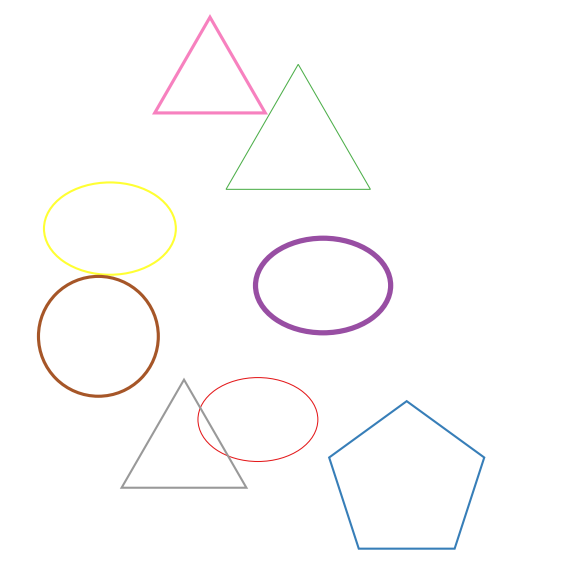[{"shape": "oval", "thickness": 0.5, "radius": 0.52, "center": [0.447, 0.273]}, {"shape": "pentagon", "thickness": 1, "radius": 0.71, "center": [0.704, 0.163]}, {"shape": "triangle", "thickness": 0.5, "radius": 0.72, "center": [0.516, 0.743]}, {"shape": "oval", "thickness": 2.5, "radius": 0.59, "center": [0.559, 0.505]}, {"shape": "oval", "thickness": 1, "radius": 0.57, "center": [0.19, 0.603]}, {"shape": "circle", "thickness": 1.5, "radius": 0.52, "center": [0.17, 0.417]}, {"shape": "triangle", "thickness": 1.5, "radius": 0.55, "center": [0.364, 0.859]}, {"shape": "triangle", "thickness": 1, "radius": 0.62, "center": [0.319, 0.217]}]